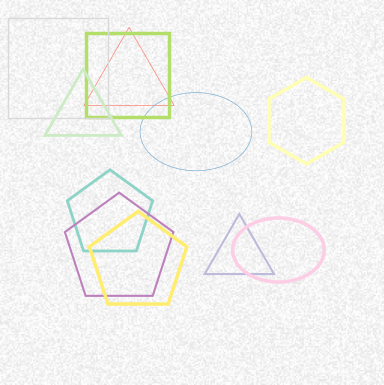[{"shape": "pentagon", "thickness": 2, "radius": 0.58, "center": [0.286, 0.442]}, {"shape": "hexagon", "thickness": 2.5, "radius": 0.56, "center": [0.796, 0.687]}, {"shape": "triangle", "thickness": 1.5, "radius": 0.52, "center": [0.622, 0.34]}, {"shape": "triangle", "thickness": 0.5, "radius": 0.68, "center": [0.335, 0.794]}, {"shape": "oval", "thickness": 0.5, "radius": 0.73, "center": [0.509, 0.658]}, {"shape": "square", "thickness": 2.5, "radius": 0.54, "center": [0.332, 0.805]}, {"shape": "oval", "thickness": 2.5, "radius": 0.59, "center": [0.723, 0.351]}, {"shape": "square", "thickness": 1, "radius": 0.65, "center": [0.151, 0.823]}, {"shape": "pentagon", "thickness": 1.5, "radius": 0.74, "center": [0.309, 0.351]}, {"shape": "triangle", "thickness": 2, "radius": 0.57, "center": [0.216, 0.706]}, {"shape": "pentagon", "thickness": 2.5, "radius": 0.67, "center": [0.359, 0.318]}]